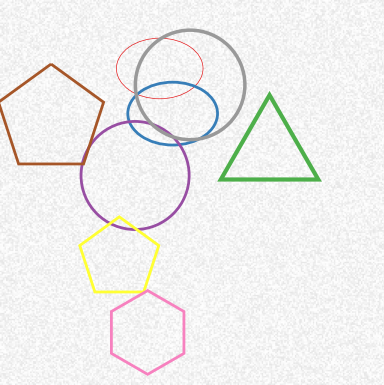[{"shape": "oval", "thickness": 0.5, "radius": 0.56, "center": [0.415, 0.822]}, {"shape": "oval", "thickness": 2, "radius": 0.58, "center": [0.448, 0.705]}, {"shape": "triangle", "thickness": 3, "radius": 0.73, "center": [0.7, 0.607]}, {"shape": "circle", "thickness": 2, "radius": 0.7, "center": [0.351, 0.544]}, {"shape": "pentagon", "thickness": 2, "radius": 0.54, "center": [0.31, 0.329]}, {"shape": "pentagon", "thickness": 2, "radius": 0.72, "center": [0.133, 0.69]}, {"shape": "hexagon", "thickness": 2, "radius": 0.54, "center": [0.384, 0.136]}, {"shape": "circle", "thickness": 2.5, "radius": 0.71, "center": [0.494, 0.779]}]